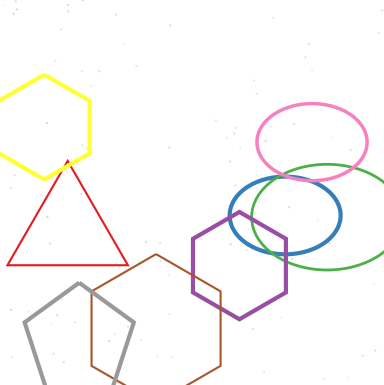[{"shape": "triangle", "thickness": 1.5, "radius": 0.9, "center": [0.176, 0.401]}, {"shape": "oval", "thickness": 3, "radius": 0.72, "center": [0.741, 0.44]}, {"shape": "oval", "thickness": 2, "radius": 0.98, "center": [0.85, 0.436]}, {"shape": "hexagon", "thickness": 3, "radius": 0.7, "center": [0.622, 0.31]}, {"shape": "hexagon", "thickness": 3, "radius": 0.68, "center": [0.115, 0.67]}, {"shape": "hexagon", "thickness": 1.5, "radius": 0.97, "center": [0.405, 0.146]}, {"shape": "oval", "thickness": 2.5, "radius": 0.72, "center": [0.81, 0.631]}, {"shape": "pentagon", "thickness": 3, "radius": 0.75, "center": [0.206, 0.117]}]